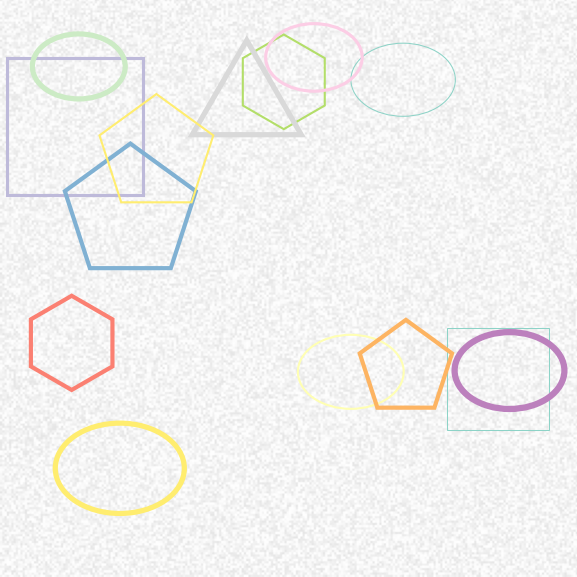[{"shape": "square", "thickness": 0.5, "radius": 0.44, "center": [0.862, 0.343]}, {"shape": "oval", "thickness": 0.5, "radius": 0.45, "center": [0.698, 0.861]}, {"shape": "oval", "thickness": 1, "radius": 0.46, "center": [0.607, 0.355]}, {"shape": "square", "thickness": 1.5, "radius": 0.59, "center": [0.13, 0.78]}, {"shape": "hexagon", "thickness": 2, "radius": 0.41, "center": [0.124, 0.405]}, {"shape": "pentagon", "thickness": 2, "radius": 0.6, "center": [0.226, 0.631]}, {"shape": "pentagon", "thickness": 2, "radius": 0.42, "center": [0.703, 0.361]}, {"shape": "hexagon", "thickness": 1, "radius": 0.41, "center": [0.491, 0.857]}, {"shape": "oval", "thickness": 1.5, "radius": 0.42, "center": [0.544, 0.9]}, {"shape": "triangle", "thickness": 2.5, "radius": 0.55, "center": [0.427, 0.82]}, {"shape": "oval", "thickness": 3, "radius": 0.48, "center": [0.882, 0.357]}, {"shape": "oval", "thickness": 2.5, "radius": 0.4, "center": [0.136, 0.884]}, {"shape": "oval", "thickness": 2.5, "radius": 0.56, "center": [0.207, 0.188]}, {"shape": "pentagon", "thickness": 1, "radius": 0.52, "center": [0.271, 0.733]}]